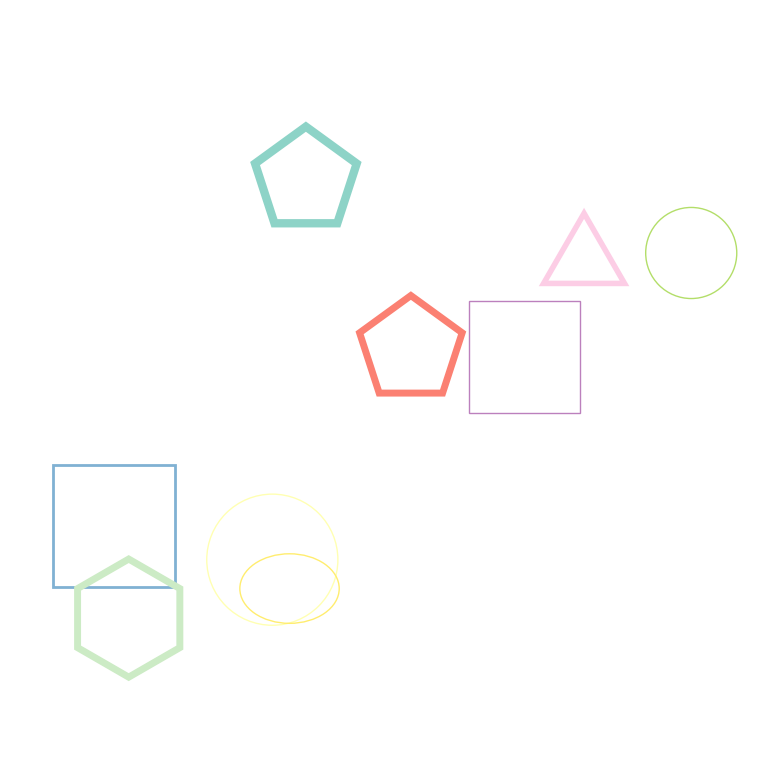[{"shape": "pentagon", "thickness": 3, "radius": 0.35, "center": [0.397, 0.766]}, {"shape": "circle", "thickness": 0.5, "radius": 0.43, "center": [0.354, 0.273]}, {"shape": "pentagon", "thickness": 2.5, "radius": 0.35, "center": [0.534, 0.546]}, {"shape": "square", "thickness": 1, "radius": 0.4, "center": [0.148, 0.317]}, {"shape": "circle", "thickness": 0.5, "radius": 0.3, "center": [0.898, 0.671]}, {"shape": "triangle", "thickness": 2, "radius": 0.3, "center": [0.759, 0.662]}, {"shape": "square", "thickness": 0.5, "radius": 0.36, "center": [0.681, 0.536]}, {"shape": "hexagon", "thickness": 2.5, "radius": 0.38, "center": [0.167, 0.197]}, {"shape": "oval", "thickness": 0.5, "radius": 0.32, "center": [0.376, 0.236]}]